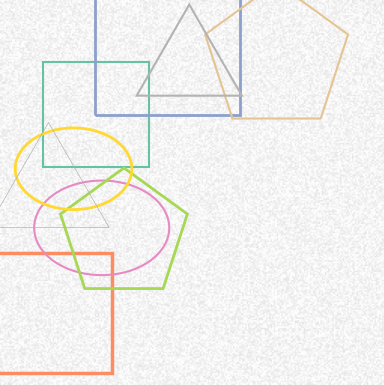[{"shape": "square", "thickness": 1.5, "radius": 0.69, "center": [0.25, 0.703]}, {"shape": "square", "thickness": 2.5, "radius": 0.78, "center": [0.134, 0.186]}, {"shape": "square", "thickness": 2, "radius": 0.94, "center": [0.435, 0.889]}, {"shape": "oval", "thickness": 1.5, "radius": 0.88, "center": [0.264, 0.408]}, {"shape": "pentagon", "thickness": 2, "radius": 0.87, "center": [0.322, 0.391]}, {"shape": "oval", "thickness": 2, "radius": 0.76, "center": [0.191, 0.562]}, {"shape": "pentagon", "thickness": 1.5, "radius": 0.98, "center": [0.718, 0.85]}, {"shape": "triangle", "thickness": 0.5, "radius": 0.91, "center": [0.126, 0.5]}, {"shape": "triangle", "thickness": 1.5, "radius": 0.79, "center": [0.492, 0.83]}]